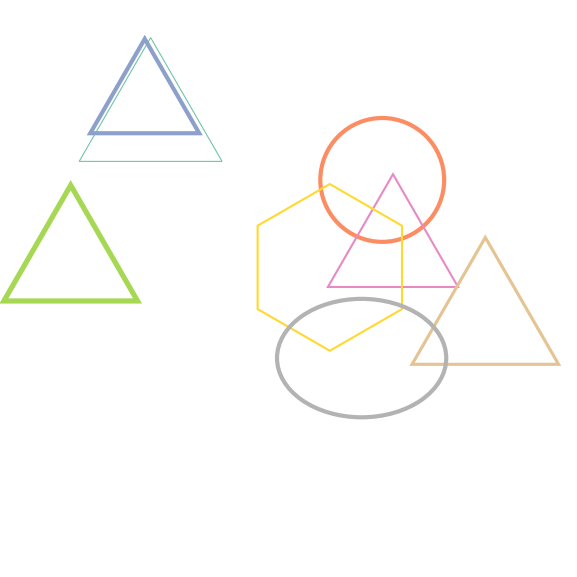[{"shape": "triangle", "thickness": 0.5, "radius": 0.71, "center": [0.261, 0.791]}, {"shape": "circle", "thickness": 2, "radius": 0.54, "center": [0.662, 0.688]}, {"shape": "triangle", "thickness": 2, "radius": 0.54, "center": [0.251, 0.823]}, {"shape": "triangle", "thickness": 1, "radius": 0.65, "center": [0.68, 0.567]}, {"shape": "triangle", "thickness": 2.5, "radius": 0.67, "center": [0.122, 0.545]}, {"shape": "hexagon", "thickness": 1, "radius": 0.72, "center": [0.571, 0.536]}, {"shape": "triangle", "thickness": 1.5, "radius": 0.73, "center": [0.84, 0.442]}, {"shape": "oval", "thickness": 2, "radius": 0.73, "center": [0.626, 0.379]}]